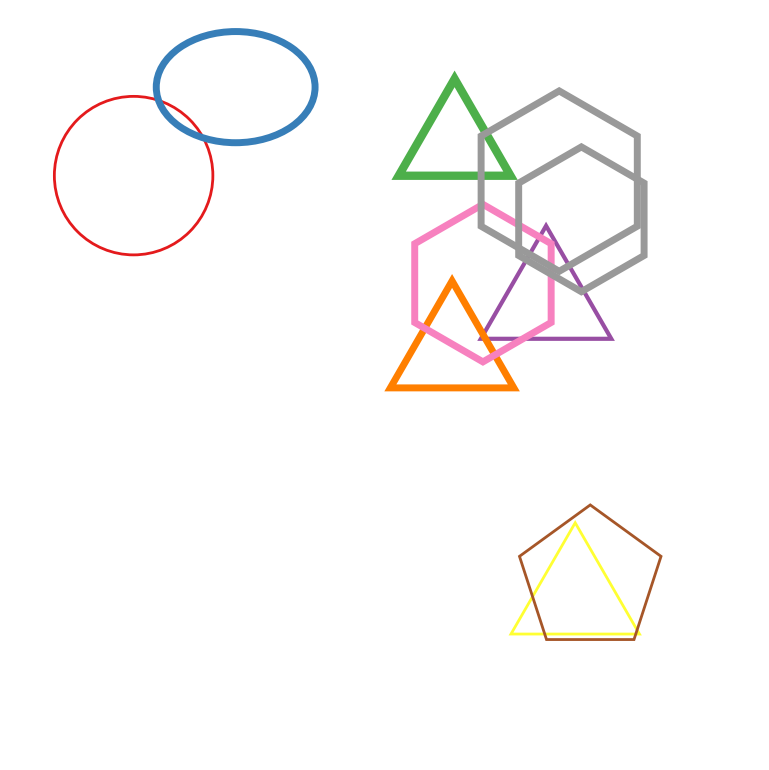[{"shape": "circle", "thickness": 1, "radius": 0.51, "center": [0.174, 0.772]}, {"shape": "oval", "thickness": 2.5, "radius": 0.52, "center": [0.306, 0.887]}, {"shape": "triangle", "thickness": 3, "radius": 0.42, "center": [0.59, 0.814]}, {"shape": "triangle", "thickness": 1.5, "radius": 0.49, "center": [0.709, 0.609]}, {"shape": "triangle", "thickness": 2.5, "radius": 0.46, "center": [0.587, 0.543]}, {"shape": "triangle", "thickness": 1, "radius": 0.48, "center": [0.747, 0.225]}, {"shape": "pentagon", "thickness": 1, "radius": 0.48, "center": [0.767, 0.248]}, {"shape": "hexagon", "thickness": 2.5, "radius": 0.51, "center": [0.627, 0.632]}, {"shape": "hexagon", "thickness": 2.5, "radius": 0.59, "center": [0.726, 0.765]}, {"shape": "hexagon", "thickness": 2.5, "radius": 0.47, "center": [0.755, 0.715]}]